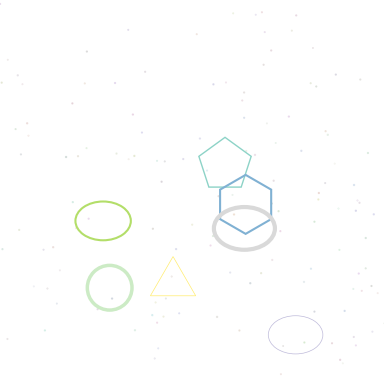[{"shape": "pentagon", "thickness": 1, "radius": 0.36, "center": [0.584, 0.572]}, {"shape": "oval", "thickness": 0.5, "radius": 0.35, "center": [0.768, 0.13]}, {"shape": "hexagon", "thickness": 1.5, "radius": 0.38, "center": [0.638, 0.469]}, {"shape": "oval", "thickness": 1.5, "radius": 0.36, "center": [0.268, 0.426]}, {"shape": "oval", "thickness": 3, "radius": 0.4, "center": [0.635, 0.407]}, {"shape": "circle", "thickness": 2.5, "radius": 0.29, "center": [0.285, 0.253]}, {"shape": "triangle", "thickness": 0.5, "radius": 0.34, "center": [0.449, 0.266]}]